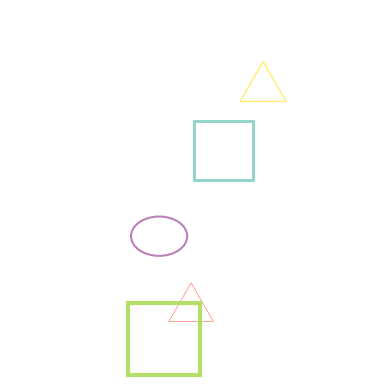[{"shape": "square", "thickness": 2, "radius": 0.38, "center": [0.58, 0.61]}, {"shape": "triangle", "thickness": 0.5, "radius": 0.33, "center": [0.496, 0.198]}, {"shape": "square", "thickness": 3, "radius": 0.46, "center": [0.426, 0.119]}, {"shape": "oval", "thickness": 1.5, "radius": 0.36, "center": [0.413, 0.387]}, {"shape": "triangle", "thickness": 1, "radius": 0.34, "center": [0.683, 0.771]}]